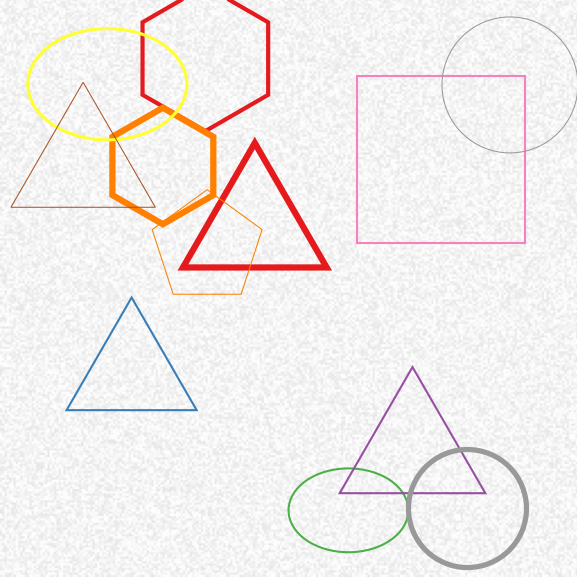[{"shape": "triangle", "thickness": 3, "radius": 0.72, "center": [0.441, 0.608]}, {"shape": "hexagon", "thickness": 2, "radius": 0.63, "center": [0.356, 0.898]}, {"shape": "triangle", "thickness": 1, "radius": 0.65, "center": [0.228, 0.354]}, {"shape": "oval", "thickness": 1, "radius": 0.52, "center": [0.603, 0.115]}, {"shape": "triangle", "thickness": 1, "radius": 0.73, "center": [0.714, 0.218]}, {"shape": "pentagon", "thickness": 0.5, "radius": 0.5, "center": [0.359, 0.571]}, {"shape": "hexagon", "thickness": 3, "radius": 0.5, "center": [0.282, 0.712]}, {"shape": "oval", "thickness": 1.5, "radius": 0.69, "center": [0.186, 0.853]}, {"shape": "triangle", "thickness": 0.5, "radius": 0.72, "center": [0.144, 0.712]}, {"shape": "square", "thickness": 1, "radius": 0.73, "center": [0.764, 0.723]}, {"shape": "circle", "thickness": 2.5, "radius": 0.51, "center": [0.809, 0.119]}, {"shape": "circle", "thickness": 0.5, "radius": 0.59, "center": [0.883, 0.852]}]